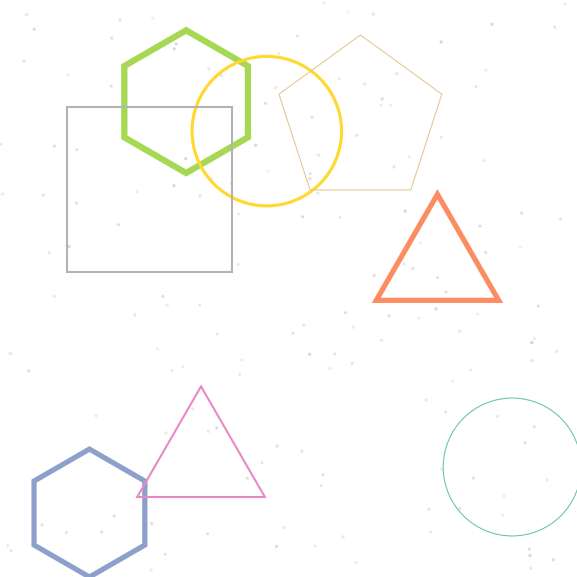[{"shape": "circle", "thickness": 0.5, "radius": 0.6, "center": [0.887, 0.19]}, {"shape": "triangle", "thickness": 2.5, "radius": 0.61, "center": [0.757, 0.54]}, {"shape": "hexagon", "thickness": 2.5, "radius": 0.55, "center": [0.155, 0.111]}, {"shape": "triangle", "thickness": 1, "radius": 0.64, "center": [0.348, 0.202]}, {"shape": "hexagon", "thickness": 3, "radius": 0.62, "center": [0.322, 0.823]}, {"shape": "circle", "thickness": 1.5, "radius": 0.65, "center": [0.462, 0.772]}, {"shape": "pentagon", "thickness": 0.5, "radius": 0.74, "center": [0.624, 0.79]}, {"shape": "square", "thickness": 1, "radius": 0.71, "center": [0.259, 0.671]}]